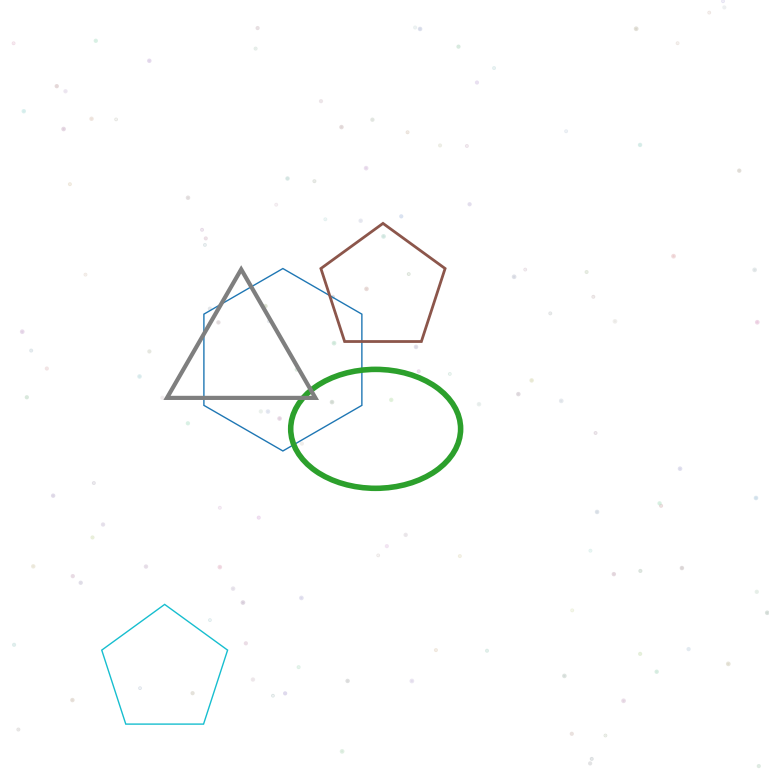[{"shape": "hexagon", "thickness": 0.5, "radius": 0.59, "center": [0.367, 0.533]}, {"shape": "oval", "thickness": 2, "radius": 0.55, "center": [0.488, 0.443]}, {"shape": "pentagon", "thickness": 1, "radius": 0.42, "center": [0.497, 0.625]}, {"shape": "triangle", "thickness": 1.5, "radius": 0.56, "center": [0.313, 0.539]}, {"shape": "pentagon", "thickness": 0.5, "radius": 0.43, "center": [0.214, 0.129]}]